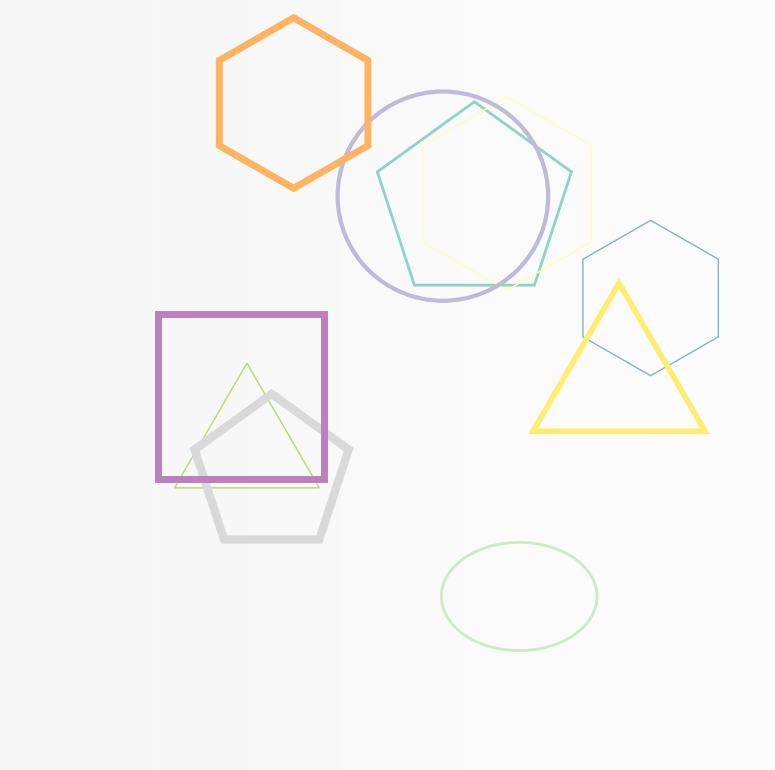[{"shape": "pentagon", "thickness": 1, "radius": 0.66, "center": [0.612, 0.736]}, {"shape": "hexagon", "thickness": 0.5, "radius": 0.63, "center": [0.654, 0.749]}, {"shape": "circle", "thickness": 1.5, "radius": 0.68, "center": [0.572, 0.745]}, {"shape": "hexagon", "thickness": 0.5, "radius": 0.5, "center": [0.84, 0.613]}, {"shape": "hexagon", "thickness": 2.5, "radius": 0.55, "center": [0.379, 0.866]}, {"shape": "triangle", "thickness": 0.5, "radius": 0.54, "center": [0.319, 0.42]}, {"shape": "pentagon", "thickness": 3, "radius": 0.52, "center": [0.351, 0.384]}, {"shape": "square", "thickness": 2.5, "radius": 0.53, "center": [0.311, 0.485]}, {"shape": "oval", "thickness": 1, "radius": 0.5, "center": [0.67, 0.225]}, {"shape": "triangle", "thickness": 2, "radius": 0.64, "center": [0.799, 0.504]}]